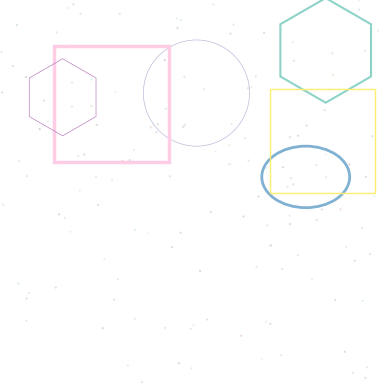[{"shape": "hexagon", "thickness": 1.5, "radius": 0.68, "center": [0.846, 0.869]}, {"shape": "circle", "thickness": 0.5, "radius": 0.69, "center": [0.51, 0.758]}, {"shape": "oval", "thickness": 2, "radius": 0.57, "center": [0.794, 0.54]}, {"shape": "square", "thickness": 2.5, "radius": 0.75, "center": [0.289, 0.73]}, {"shape": "hexagon", "thickness": 0.5, "radius": 0.5, "center": [0.163, 0.747]}, {"shape": "square", "thickness": 1, "radius": 0.68, "center": [0.838, 0.634]}]